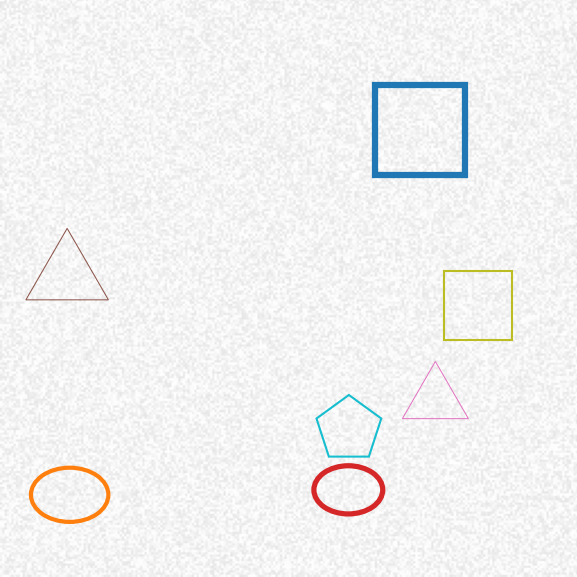[{"shape": "square", "thickness": 3, "radius": 0.39, "center": [0.728, 0.773]}, {"shape": "oval", "thickness": 2, "radius": 0.34, "center": [0.121, 0.142]}, {"shape": "oval", "thickness": 2.5, "radius": 0.3, "center": [0.603, 0.151]}, {"shape": "triangle", "thickness": 0.5, "radius": 0.41, "center": [0.116, 0.521]}, {"shape": "triangle", "thickness": 0.5, "radius": 0.33, "center": [0.754, 0.307]}, {"shape": "square", "thickness": 1, "radius": 0.3, "center": [0.828, 0.47]}, {"shape": "pentagon", "thickness": 1, "radius": 0.29, "center": [0.604, 0.256]}]